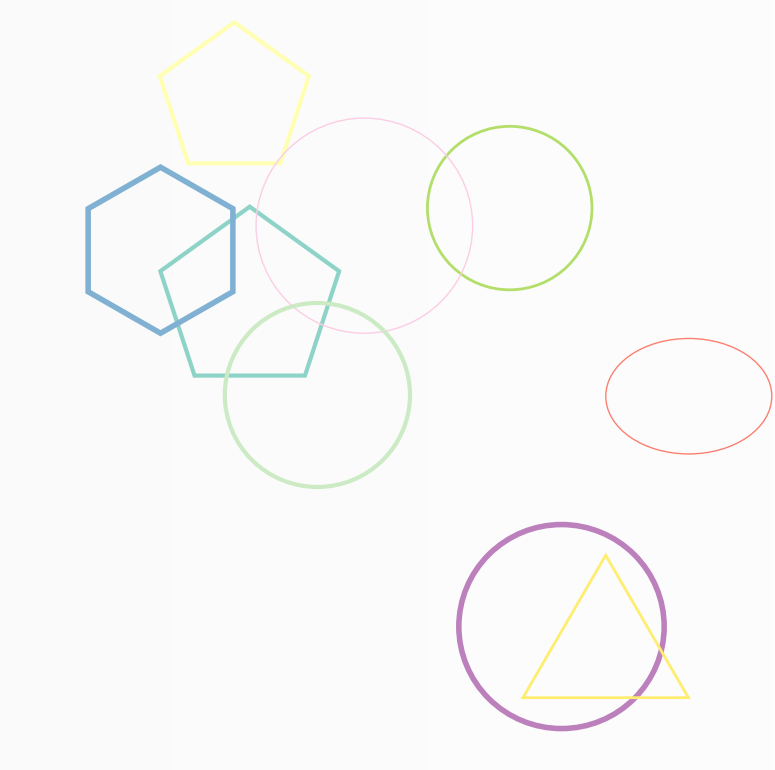[{"shape": "pentagon", "thickness": 1.5, "radius": 0.61, "center": [0.322, 0.61]}, {"shape": "pentagon", "thickness": 1.5, "radius": 0.51, "center": [0.302, 0.87]}, {"shape": "oval", "thickness": 0.5, "radius": 0.54, "center": [0.889, 0.485]}, {"shape": "hexagon", "thickness": 2, "radius": 0.54, "center": [0.207, 0.675]}, {"shape": "circle", "thickness": 1, "radius": 0.53, "center": [0.658, 0.73]}, {"shape": "circle", "thickness": 0.5, "radius": 0.7, "center": [0.47, 0.707]}, {"shape": "circle", "thickness": 2, "radius": 0.66, "center": [0.725, 0.186]}, {"shape": "circle", "thickness": 1.5, "radius": 0.6, "center": [0.41, 0.487]}, {"shape": "triangle", "thickness": 1, "radius": 0.62, "center": [0.782, 0.156]}]